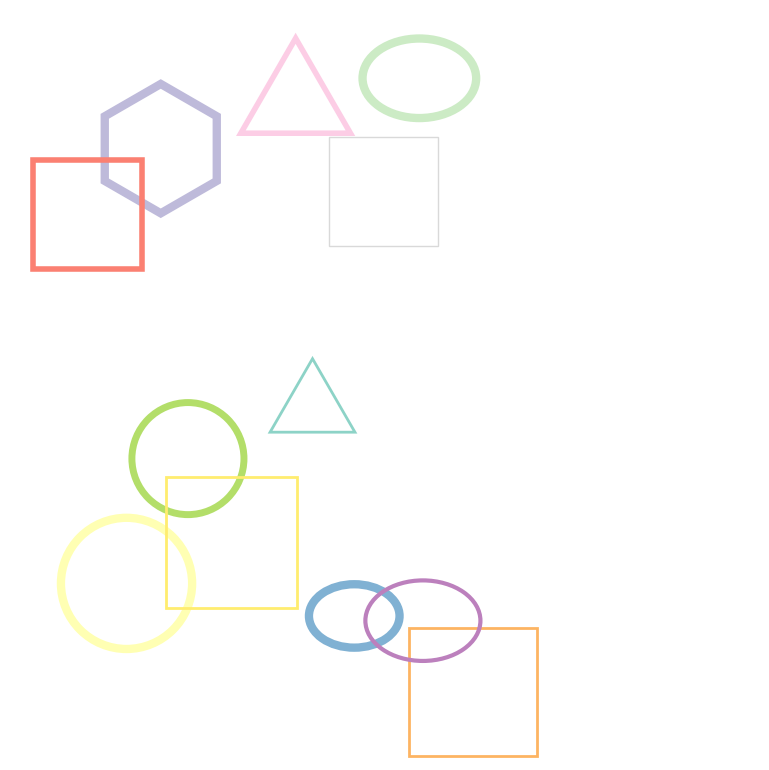[{"shape": "triangle", "thickness": 1, "radius": 0.32, "center": [0.406, 0.471]}, {"shape": "circle", "thickness": 3, "radius": 0.43, "center": [0.164, 0.242]}, {"shape": "hexagon", "thickness": 3, "radius": 0.42, "center": [0.209, 0.807]}, {"shape": "square", "thickness": 2, "radius": 0.35, "center": [0.113, 0.722]}, {"shape": "oval", "thickness": 3, "radius": 0.29, "center": [0.46, 0.2]}, {"shape": "square", "thickness": 1, "radius": 0.42, "center": [0.614, 0.101]}, {"shape": "circle", "thickness": 2.5, "radius": 0.36, "center": [0.244, 0.404]}, {"shape": "triangle", "thickness": 2, "radius": 0.41, "center": [0.384, 0.868]}, {"shape": "square", "thickness": 0.5, "radius": 0.35, "center": [0.498, 0.751]}, {"shape": "oval", "thickness": 1.5, "radius": 0.37, "center": [0.549, 0.194]}, {"shape": "oval", "thickness": 3, "radius": 0.37, "center": [0.545, 0.898]}, {"shape": "square", "thickness": 1, "radius": 0.43, "center": [0.301, 0.296]}]